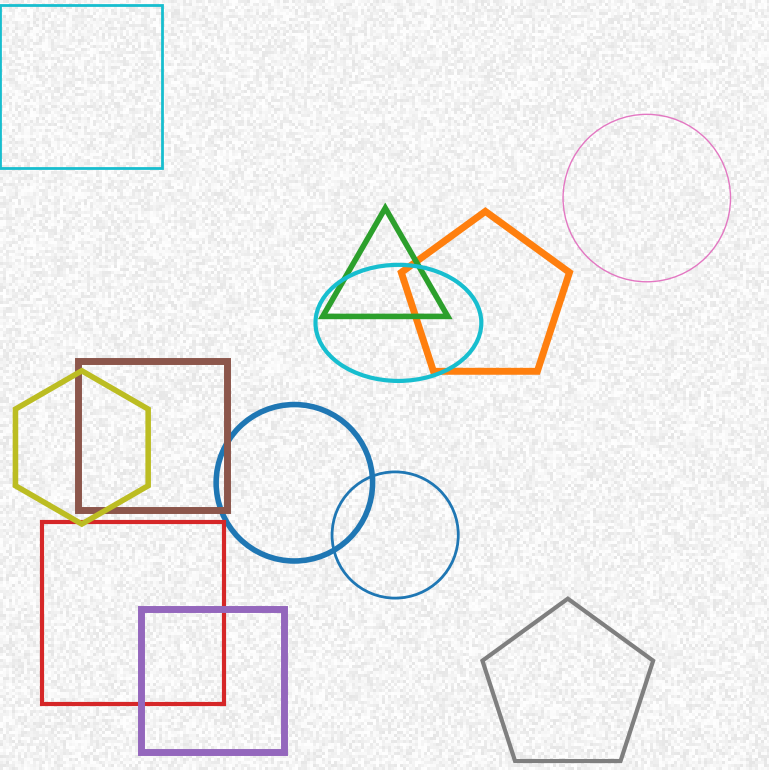[{"shape": "circle", "thickness": 1, "radius": 0.41, "center": [0.513, 0.305]}, {"shape": "circle", "thickness": 2, "radius": 0.51, "center": [0.382, 0.373]}, {"shape": "pentagon", "thickness": 2.5, "radius": 0.57, "center": [0.63, 0.611]}, {"shape": "triangle", "thickness": 2, "radius": 0.47, "center": [0.5, 0.636]}, {"shape": "square", "thickness": 1.5, "radius": 0.59, "center": [0.172, 0.204]}, {"shape": "square", "thickness": 2.5, "radius": 0.46, "center": [0.276, 0.116]}, {"shape": "square", "thickness": 2.5, "radius": 0.48, "center": [0.198, 0.434]}, {"shape": "circle", "thickness": 0.5, "radius": 0.54, "center": [0.84, 0.743]}, {"shape": "pentagon", "thickness": 1.5, "radius": 0.58, "center": [0.737, 0.106]}, {"shape": "hexagon", "thickness": 2, "radius": 0.5, "center": [0.106, 0.419]}, {"shape": "square", "thickness": 1, "radius": 0.53, "center": [0.105, 0.887]}, {"shape": "oval", "thickness": 1.5, "radius": 0.54, "center": [0.517, 0.581]}]